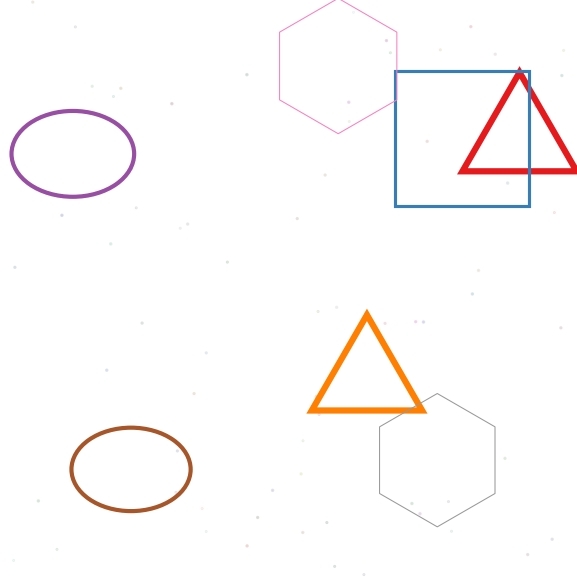[{"shape": "triangle", "thickness": 3, "radius": 0.57, "center": [0.9, 0.76]}, {"shape": "square", "thickness": 1.5, "radius": 0.58, "center": [0.8, 0.759]}, {"shape": "oval", "thickness": 2, "radius": 0.53, "center": [0.126, 0.733]}, {"shape": "triangle", "thickness": 3, "radius": 0.55, "center": [0.635, 0.344]}, {"shape": "oval", "thickness": 2, "radius": 0.52, "center": [0.227, 0.186]}, {"shape": "hexagon", "thickness": 0.5, "radius": 0.59, "center": [0.586, 0.885]}, {"shape": "hexagon", "thickness": 0.5, "radius": 0.58, "center": [0.757, 0.202]}]